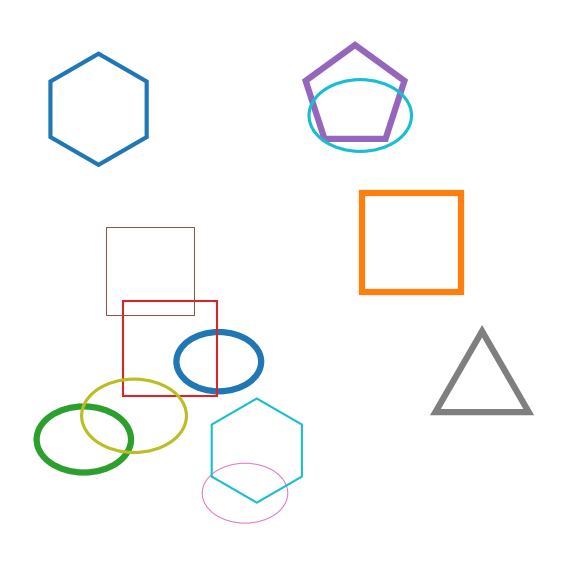[{"shape": "oval", "thickness": 3, "radius": 0.37, "center": [0.379, 0.373]}, {"shape": "hexagon", "thickness": 2, "radius": 0.48, "center": [0.171, 0.81]}, {"shape": "square", "thickness": 3, "radius": 0.43, "center": [0.713, 0.579]}, {"shape": "oval", "thickness": 3, "radius": 0.41, "center": [0.145, 0.238]}, {"shape": "square", "thickness": 1, "radius": 0.41, "center": [0.295, 0.396]}, {"shape": "pentagon", "thickness": 3, "radius": 0.45, "center": [0.615, 0.831]}, {"shape": "square", "thickness": 0.5, "radius": 0.38, "center": [0.259, 0.53]}, {"shape": "oval", "thickness": 0.5, "radius": 0.37, "center": [0.424, 0.145]}, {"shape": "triangle", "thickness": 3, "radius": 0.47, "center": [0.835, 0.332]}, {"shape": "oval", "thickness": 1.5, "radius": 0.45, "center": [0.232, 0.279]}, {"shape": "oval", "thickness": 1.5, "radius": 0.44, "center": [0.624, 0.799]}, {"shape": "hexagon", "thickness": 1, "radius": 0.45, "center": [0.445, 0.219]}]